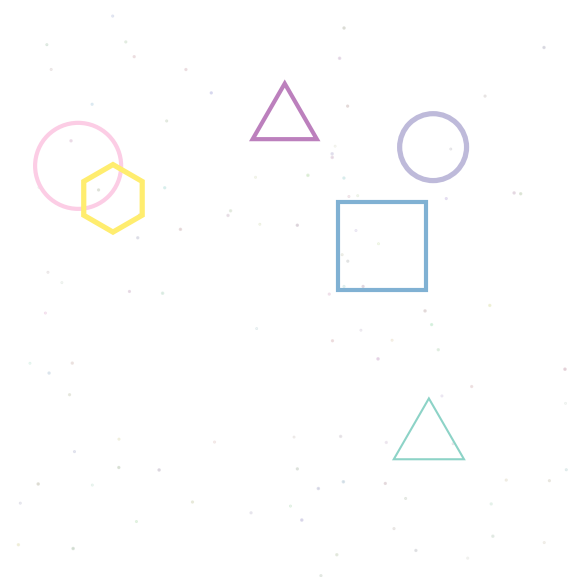[{"shape": "triangle", "thickness": 1, "radius": 0.35, "center": [0.743, 0.239]}, {"shape": "circle", "thickness": 2.5, "radius": 0.29, "center": [0.75, 0.744]}, {"shape": "square", "thickness": 2, "radius": 0.38, "center": [0.661, 0.573]}, {"shape": "circle", "thickness": 2, "radius": 0.37, "center": [0.135, 0.712]}, {"shape": "triangle", "thickness": 2, "radius": 0.32, "center": [0.493, 0.79]}, {"shape": "hexagon", "thickness": 2.5, "radius": 0.29, "center": [0.196, 0.656]}]